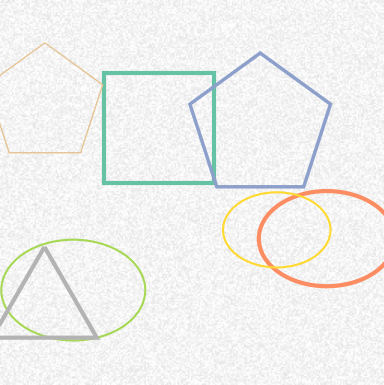[{"shape": "square", "thickness": 3, "radius": 0.72, "center": [0.413, 0.668]}, {"shape": "oval", "thickness": 3, "radius": 0.88, "center": [0.849, 0.38]}, {"shape": "pentagon", "thickness": 2.5, "radius": 0.96, "center": [0.676, 0.67]}, {"shape": "oval", "thickness": 1.5, "radius": 0.93, "center": [0.19, 0.247]}, {"shape": "oval", "thickness": 1.5, "radius": 0.7, "center": [0.719, 0.403]}, {"shape": "pentagon", "thickness": 1, "radius": 0.79, "center": [0.117, 0.731]}, {"shape": "triangle", "thickness": 3, "radius": 0.79, "center": [0.115, 0.202]}]